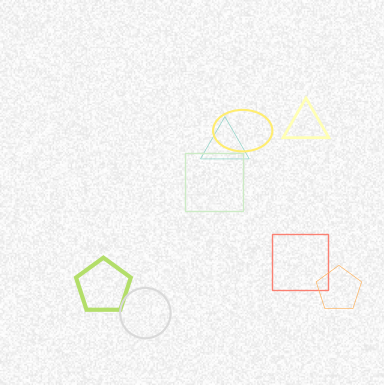[{"shape": "triangle", "thickness": 0.5, "radius": 0.37, "center": [0.584, 0.624]}, {"shape": "triangle", "thickness": 2, "radius": 0.34, "center": [0.795, 0.677]}, {"shape": "square", "thickness": 1, "radius": 0.37, "center": [0.78, 0.319]}, {"shape": "pentagon", "thickness": 0.5, "radius": 0.31, "center": [0.88, 0.249]}, {"shape": "pentagon", "thickness": 3, "radius": 0.37, "center": [0.269, 0.256]}, {"shape": "circle", "thickness": 1.5, "radius": 0.33, "center": [0.378, 0.187]}, {"shape": "square", "thickness": 1, "radius": 0.37, "center": [0.555, 0.527]}, {"shape": "oval", "thickness": 1.5, "radius": 0.39, "center": [0.631, 0.661]}]